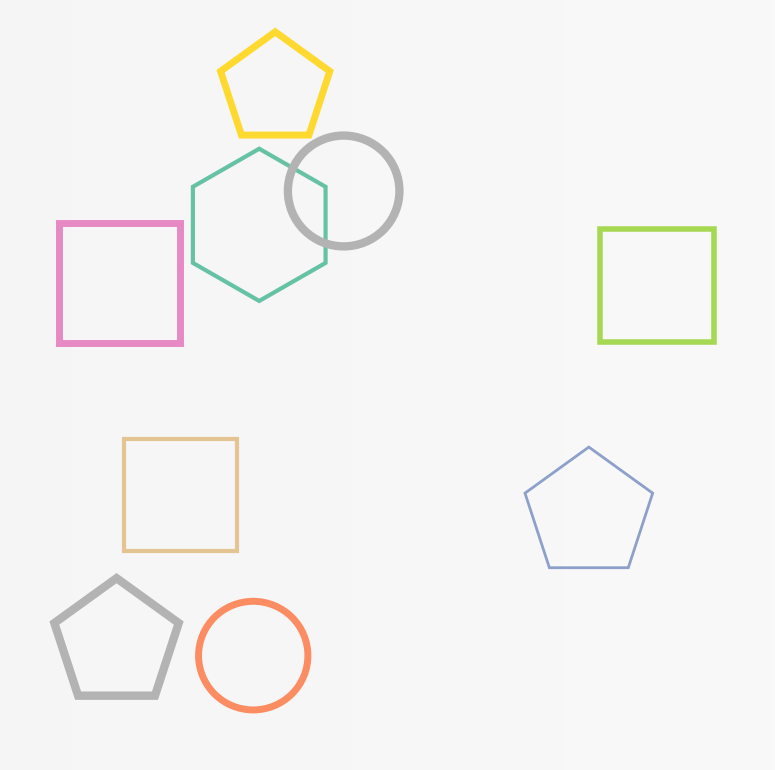[{"shape": "hexagon", "thickness": 1.5, "radius": 0.49, "center": [0.334, 0.708]}, {"shape": "circle", "thickness": 2.5, "radius": 0.35, "center": [0.327, 0.149]}, {"shape": "pentagon", "thickness": 1, "radius": 0.43, "center": [0.76, 0.333]}, {"shape": "square", "thickness": 2.5, "radius": 0.39, "center": [0.154, 0.632]}, {"shape": "square", "thickness": 2, "radius": 0.37, "center": [0.848, 0.63]}, {"shape": "pentagon", "thickness": 2.5, "radius": 0.37, "center": [0.355, 0.885]}, {"shape": "square", "thickness": 1.5, "radius": 0.36, "center": [0.233, 0.357]}, {"shape": "pentagon", "thickness": 3, "radius": 0.42, "center": [0.15, 0.165]}, {"shape": "circle", "thickness": 3, "radius": 0.36, "center": [0.443, 0.752]}]